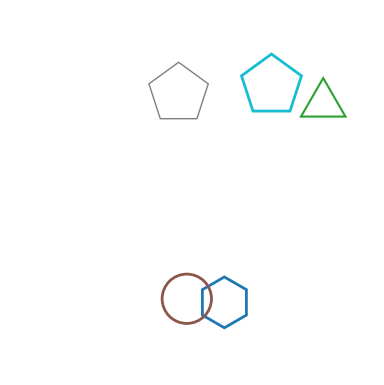[{"shape": "hexagon", "thickness": 2, "radius": 0.33, "center": [0.583, 0.215]}, {"shape": "triangle", "thickness": 1.5, "radius": 0.33, "center": [0.84, 0.731]}, {"shape": "circle", "thickness": 2, "radius": 0.32, "center": [0.485, 0.224]}, {"shape": "pentagon", "thickness": 1, "radius": 0.4, "center": [0.464, 0.757]}, {"shape": "pentagon", "thickness": 2, "radius": 0.41, "center": [0.705, 0.778]}]